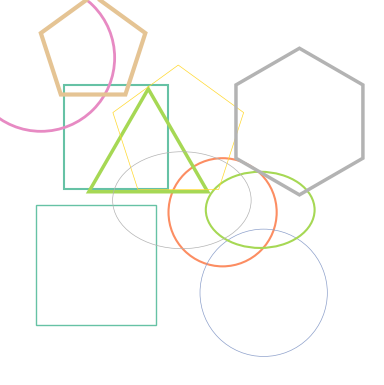[{"shape": "square", "thickness": 1.5, "radius": 0.68, "center": [0.3, 0.644]}, {"shape": "square", "thickness": 1, "radius": 0.78, "center": [0.249, 0.311]}, {"shape": "circle", "thickness": 1.5, "radius": 0.7, "center": [0.578, 0.449]}, {"shape": "circle", "thickness": 0.5, "radius": 0.83, "center": [0.685, 0.239]}, {"shape": "circle", "thickness": 2, "radius": 0.96, "center": [0.107, 0.85]}, {"shape": "oval", "thickness": 1.5, "radius": 0.71, "center": [0.676, 0.455]}, {"shape": "triangle", "thickness": 2.5, "radius": 0.89, "center": [0.385, 0.591]}, {"shape": "pentagon", "thickness": 0.5, "radius": 0.89, "center": [0.463, 0.652]}, {"shape": "pentagon", "thickness": 3, "radius": 0.71, "center": [0.242, 0.87]}, {"shape": "oval", "thickness": 0.5, "radius": 0.9, "center": [0.472, 0.48]}, {"shape": "hexagon", "thickness": 2.5, "radius": 0.95, "center": [0.778, 0.684]}]